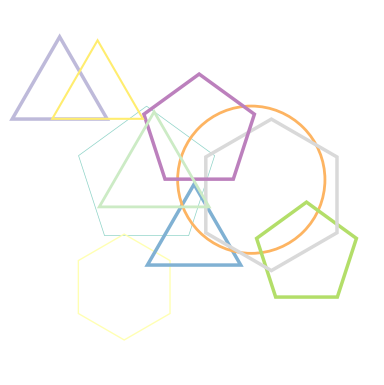[{"shape": "pentagon", "thickness": 0.5, "radius": 0.93, "center": [0.381, 0.538]}, {"shape": "hexagon", "thickness": 1, "radius": 0.69, "center": [0.323, 0.254]}, {"shape": "triangle", "thickness": 2.5, "radius": 0.71, "center": [0.155, 0.762]}, {"shape": "triangle", "thickness": 2.5, "radius": 0.7, "center": [0.504, 0.381]}, {"shape": "circle", "thickness": 2, "radius": 0.96, "center": [0.653, 0.533]}, {"shape": "pentagon", "thickness": 2.5, "radius": 0.68, "center": [0.796, 0.339]}, {"shape": "hexagon", "thickness": 2.5, "radius": 0.98, "center": [0.705, 0.494]}, {"shape": "pentagon", "thickness": 2.5, "radius": 0.75, "center": [0.517, 0.657]}, {"shape": "triangle", "thickness": 2, "radius": 0.82, "center": [0.4, 0.545]}, {"shape": "triangle", "thickness": 1.5, "radius": 0.68, "center": [0.253, 0.759]}]